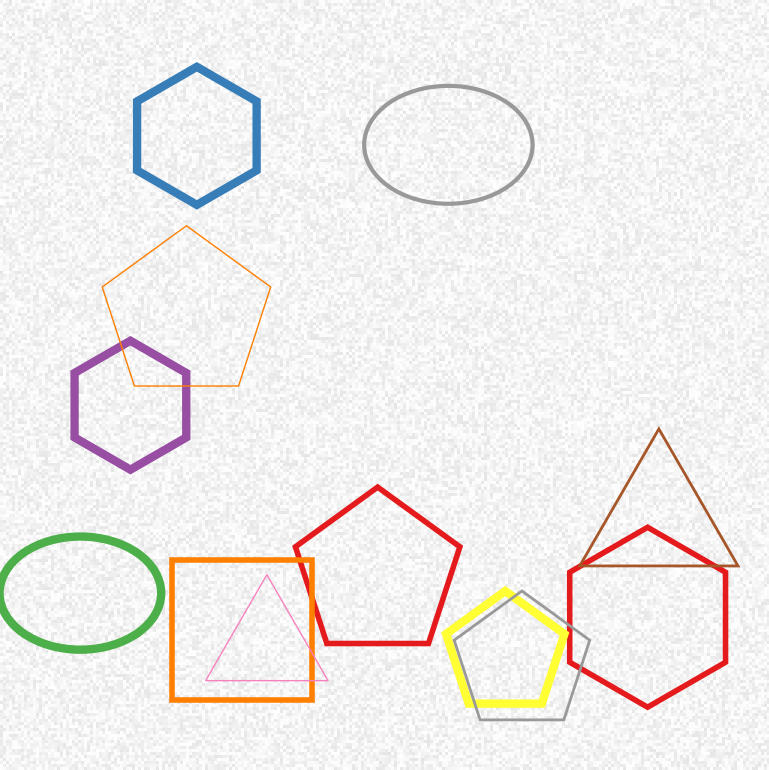[{"shape": "hexagon", "thickness": 2, "radius": 0.58, "center": [0.841, 0.198]}, {"shape": "pentagon", "thickness": 2, "radius": 0.56, "center": [0.49, 0.255]}, {"shape": "hexagon", "thickness": 3, "radius": 0.45, "center": [0.256, 0.824]}, {"shape": "oval", "thickness": 3, "radius": 0.52, "center": [0.104, 0.23]}, {"shape": "hexagon", "thickness": 3, "radius": 0.42, "center": [0.169, 0.474]}, {"shape": "pentagon", "thickness": 0.5, "radius": 0.58, "center": [0.242, 0.592]}, {"shape": "square", "thickness": 2, "radius": 0.45, "center": [0.314, 0.182]}, {"shape": "pentagon", "thickness": 3, "radius": 0.4, "center": [0.656, 0.152]}, {"shape": "triangle", "thickness": 1, "radius": 0.59, "center": [0.856, 0.324]}, {"shape": "triangle", "thickness": 0.5, "radius": 0.46, "center": [0.347, 0.162]}, {"shape": "oval", "thickness": 1.5, "radius": 0.55, "center": [0.582, 0.812]}, {"shape": "pentagon", "thickness": 1, "radius": 0.46, "center": [0.678, 0.14]}]